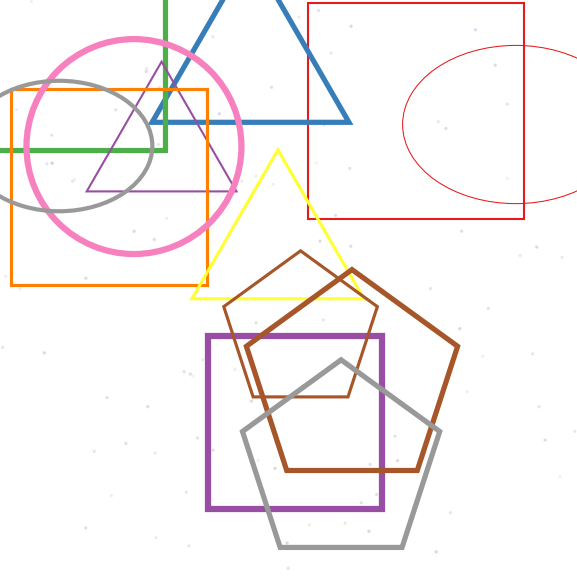[{"shape": "oval", "thickness": 0.5, "radius": 0.98, "center": [0.893, 0.784]}, {"shape": "square", "thickness": 1, "radius": 0.94, "center": [0.72, 0.807]}, {"shape": "triangle", "thickness": 2.5, "radius": 0.98, "center": [0.434, 0.886]}, {"shape": "square", "thickness": 2.5, "radius": 0.79, "center": [0.127, 0.897]}, {"shape": "square", "thickness": 3, "radius": 0.75, "center": [0.511, 0.267]}, {"shape": "triangle", "thickness": 1, "radius": 0.75, "center": [0.28, 0.743]}, {"shape": "square", "thickness": 1.5, "radius": 0.85, "center": [0.189, 0.676]}, {"shape": "triangle", "thickness": 1.5, "radius": 0.86, "center": [0.481, 0.568]}, {"shape": "pentagon", "thickness": 2.5, "radius": 0.96, "center": [0.609, 0.34]}, {"shape": "pentagon", "thickness": 1.5, "radius": 0.7, "center": [0.52, 0.425]}, {"shape": "circle", "thickness": 3, "radius": 0.93, "center": [0.232, 0.745]}, {"shape": "oval", "thickness": 2, "radius": 0.81, "center": [0.102, 0.746]}, {"shape": "pentagon", "thickness": 2.5, "radius": 0.9, "center": [0.591, 0.196]}]